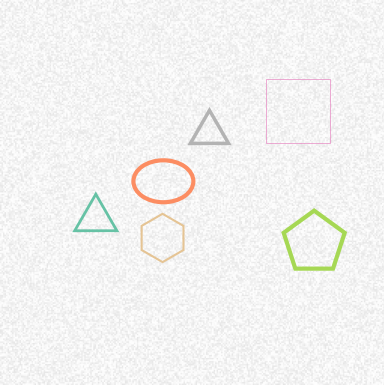[{"shape": "triangle", "thickness": 2, "radius": 0.32, "center": [0.249, 0.432]}, {"shape": "oval", "thickness": 3, "radius": 0.39, "center": [0.424, 0.529]}, {"shape": "square", "thickness": 0.5, "radius": 0.42, "center": [0.774, 0.712]}, {"shape": "pentagon", "thickness": 3, "radius": 0.42, "center": [0.816, 0.37]}, {"shape": "hexagon", "thickness": 1.5, "radius": 0.31, "center": [0.422, 0.382]}, {"shape": "triangle", "thickness": 2.5, "radius": 0.29, "center": [0.544, 0.656]}]